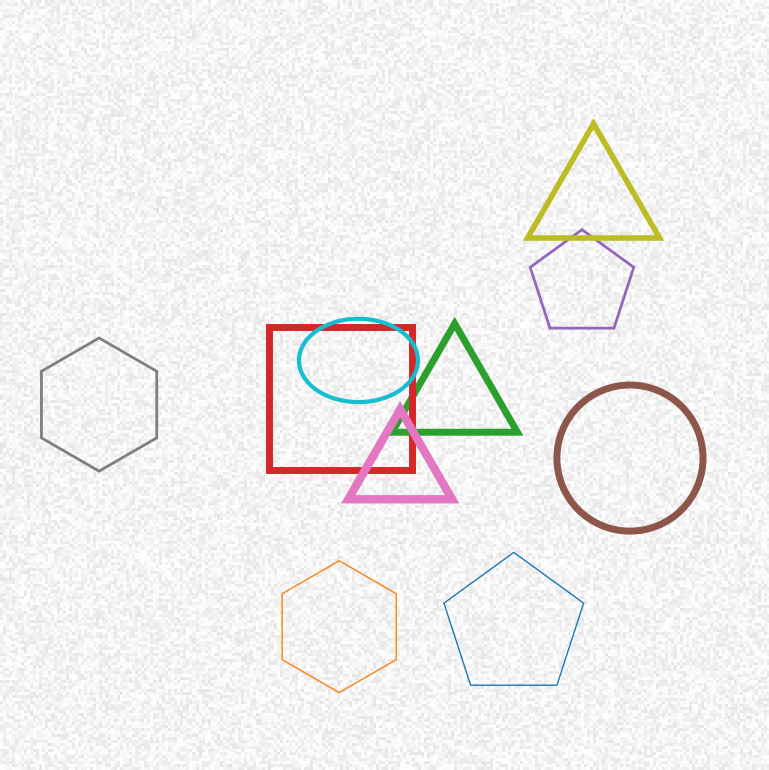[{"shape": "pentagon", "thickness": 0.5, "radius": 0.48, "center": [0.667, 0.187]}, {"shape": "hexagon", "thickness": 0.5, "radius": 0.43, "center": [0.441, 0.186]}, {"shape": "triangle", "thickness": 2.5, "radius": 0.47, "center": [0.591, 0.486]}, {"shape": "square", "thickness": 2.5, "radius": 0.46, "center": [0.442, 0.482]}, {"shape": "pentagon", "thickness": 1, "radius": 0.35, "center": [0.756, 0.631]}, {"shape": "circle", "thickness": 2.5, "radius": 0.47, "center": [0.818, 0.405]}, {"shape": "triangle", "thickness": 3, "radius": 0.39, "center": [0.52, 0.391]}, {"shape": "hexagon", "thickness": 1, "radius": 0.43, "center": [0.129, 0.475]}, {"shape": "triangle", "thickness": 2, "radius": 0.49, "center": [0.771, 0.74]}, {"shape": "oval", "thickness": 1.5, "radius": 0.39, "center": [0.466, 0.532]}]